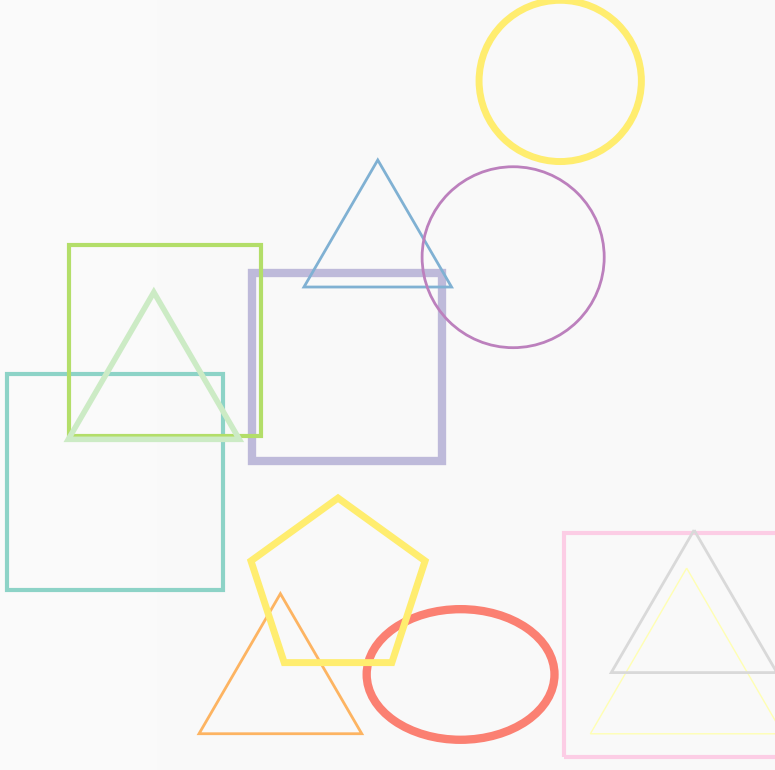[{"shape": "square", "thickness": 1.5, "radius": 0.7, "center": [0.148, 0.374]}, {"shape": "triangle", "thickness": 0.5, "radius": 0.72, "center": [0.886, 0.119]}, {"shape": "square", "thickness": 3, "radius": 0.61, "center": [0.448, 0.523]}, {"shape": "oval", "thickness": 3, "radius": 0.61, "center": [0.594, 0.124]}, {"shape": "triangle", "thickness": 1, "radius": 0.55, "center": [0.487, 0.682]}, {"shape": "triangle", "thickness": 1, "radius": 0.61, "center": [0.362, 0.108]}, {"shape": "square", "thickness": 1.5, "radius": 0.62, "center": [0.212, 0.558]}, {"shape": "square", "thickness": 1.5, "radius": 0.73, "center": [0.873, 0.162]}, {"shape": "triangle", "thickness": 1, "radius": 0.62, "center": [0.896, 0.188]}, {"shape": "circle", "thickness": 1, "radius": 0.59, "center": [0.662, 0.666]}, {"shape": "triangle", "thickness": 2, "radius": 0.64, "center": [0.198, 0.493]}, {"shape": "circle", "thickness": 2.5, "radius": 0.52, "center": [0.723, 0.895]}, {"shape": "pentagon", "thickness": 2.5, "radius": 0.59, "center": [0.436, 0.235]}]